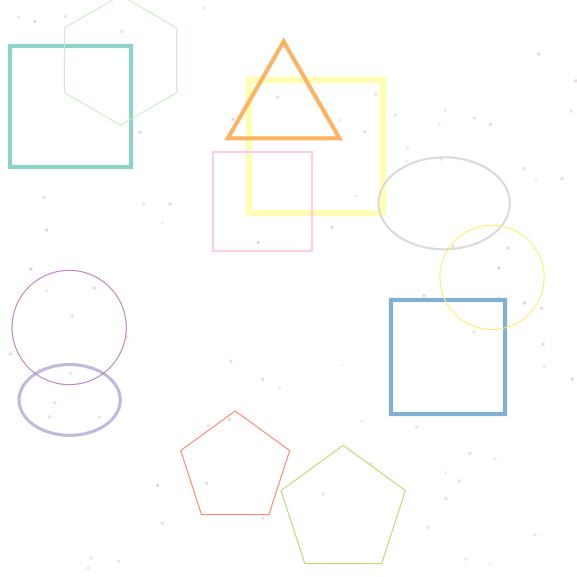[{"shape": "square", "thickness": 2, "radius": 0.52, "center": [0.122, 0.815]}, {"shape": "square", "thickness": 3, "radius": 0.58, "center": [0.547, 0.746]}, {"shape": "oval", "thickness": 1.5, "radius": 0.44, "center": [0.121, 0.307]}, {"shape": "pentagon", "thickness": 0.5, "radius": 0.5, "center": [0.407, 0.188]}, {"shape": "square", "thickness": 2, "radius": 0.49, "center": [0.776, 0.38]}, {"shape": "triangle", "thickness": 2, "radius": 0.56, "center": [0.491, 0.816]}, {"shape": "pentagon", "thickness": 0.5, "radius": 0.57, "center": [0.594, 0.115]}, {"shape": "square", "thickness": 1, "radius": 0.43, "center": [0.455, 0.65]}, {"shape": "oval", "thickness": 1, "radius": 0.57, "center": [0.769, 0.647]}, {"shape": "circle", "thickness": 0.5, "radius": 0.49, "center": [0.12, 0.432]}, {"shape": "hexagon", "thickness": 0.5, "radius": 0.56, "center": [0.209, 0.895]}, {"shape": "circle", "thickness": 0.5, "radius": 0.45, "center": [0.852, 0.519]}]